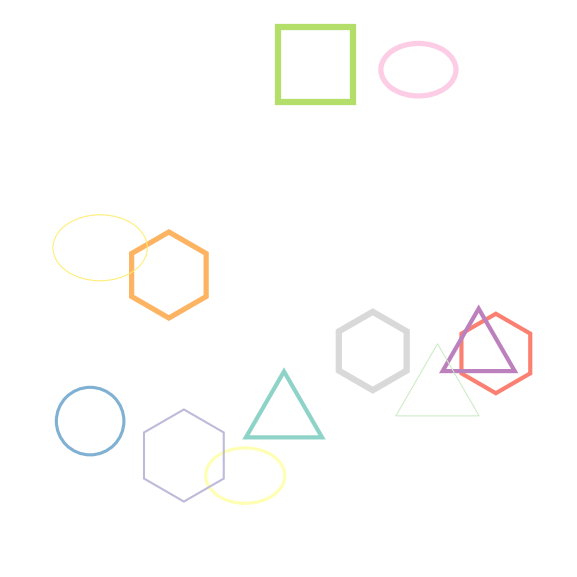[{"shape": "triangle", "thickness": 2, "radius": 0.38, "center": [0.492, 0.28]}, {"shape": "oval", "thickness": 1.5, "radius": 0.34, "center": [0.425, 0.176]}, {"shape": "hexagon", "thickness": 1, "radius": 0.4, "center": [0.318, 0.21]}, {"shape": "hexagon", "thickness": 2, "radius": 0.34, "center": [0.859, 0.387]}, {"shape": "circle", "thickness": 1.5, "radius": 0.29, "center": [0.156, 0.27]}, {"shape": "hexagon", "thickness": 2.5, "radius": 0.37, "center": [0.292, 0.523]}, {"shape": "square", "thickness": 3, "radius": 0.33, "center": [0.546, 0.887]}, {"shape": "oval", "thickness": 2.5, "radius": 0.33, "center": [0.725, 0.878]}, {"shape": "hexagon", "thickness": 3, "radius": 0.34, "center": [0.645, 0.391]}, {"shape": "triangle", "thickness": 2, "radius": 0.36, "center": [0.829, 0.393]}, {"shape": "triangle", "thickness": 0.5, "radius": 0.42, "center": [0.758, 0.321]}, {"shape": "oval", "thickness": 0.5, "radius": 0.41, "center": [0.173, 0.57]}]